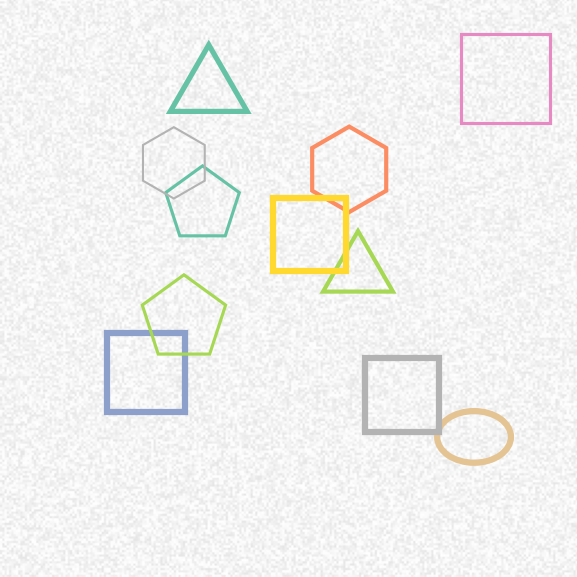[{"shape": "pentagon", "thickness": 1.5, "radius": 0.33, "center": [0.351, 0.645]}, {"shape": "triangle", "thickness": 2.5, "radius": 0.38, "center": [0.362, 0.845]}, {"shape": "hexagon", "thickness": 2, "radius": 0.37, "center": [0.605, 0.706]}, {"shape": "square", "thickness": 3, "radius": 0.34, "center": [0.253, 0.355]}, {"shape": "square", "thickness": 1.5, "radius": 0.39, "center": [0.875, 0.863]}, {"shape": "pentagon", "thickness": 1.5, "radius": 0.38, "center": [0.319, 0.447]}, {"shape": "triangle", "thickness": 2, "radius": 0.35, "center": [0.62, 0.529]}, {"shape": "square", "thickness": 3, "radius": 0.32, "center": [0.536, 0.593]}, {"shape": "oval", "thickness": 3, "radius": 0.32, "center": [0.821, 0.243]}, {"shape": "square", "thickness": 3, "radius": 0.32, "center": [0.696, 0.315]}, {"shape": "hexagon", "thickness": 1, "radius": 0.31, "center": [0.301, 0.717]}]